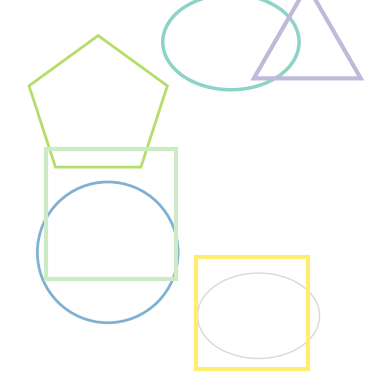[{"shape": "oval", "thickness": 2.5, "radius": 0.89, "center": [0.6, 0.891]}, {"shape": "triangle", "thickness": 3, "radius": 0.8, "center": [0.798, 0.877]}, {"shape": "circle", "thickness": 2, "radius": 0.91, "center": [0.28, 0.345]}, {"shape": "pentagon", "thickness": 2, "radius": 0.94, "center": [0.255, 0.719]}, {"shape": "oval", "thickness": 1, "radius": 0.79, "center": [0.672, 0.18]}, {"shape": "square", "thickness": 3, "radius": 0.84, "center": [0.288, 0.443]}, {"shape": "square", "thickness": 3, "radius": 0.73, "center": [0.654, 0.186]}]